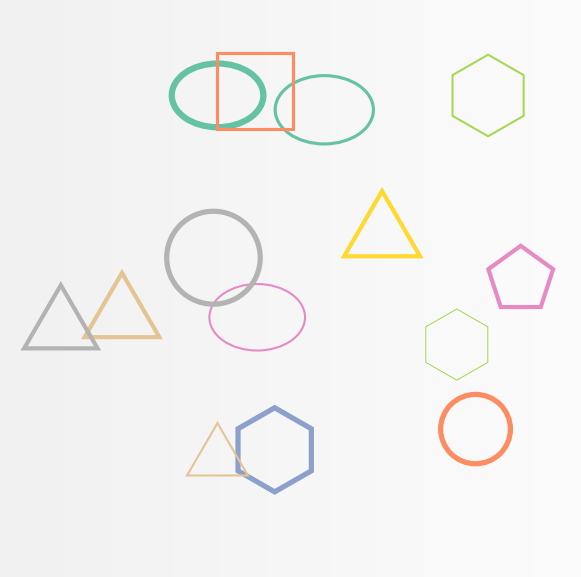[{"shape": "oval", "thickness": 3, "radius": 0.39, "center": [0.374, 0.834]}, {"shape": "oval", "thickness": 1.5, "radius": 0.42, "center": [0.558, 0.809]}, {"shape": "square", "thickness": 1.5, "radius": 0.33, "center": [0.439, 0.842]}, {"shape": "circle", "thickness": 2.5, "radius": 0.3, "center": [0.818, 0.256]}, {"shape": "hexagon", "thickness": 2.5, "radius": 0.36, "center": [0.473, 0.22]}, {"shape": "oval", "thickness": 1, "radius": 0.41, "center": [0.443, 0.45]}, {"shape": "pentagon", "thickness": 2, "radius": 0.29, "center": [0.896, 0.515]}, {"shape": "hexagon", "thickness": 1, "radius": 0.35, "center": [0.84, 0.834]}, {"shape": "hexagon", "thickness": 0.5, "radius": 0.31, "center": [0.786, 0.402]}, {"shape": "triangle", "thickness": 2, "radius": 0.38, "center": [0.657, 0.593]}, {"shape": "triangle", "thickness": 2, "radius": 0.37, "center": [0.21, 0.452]}, {"shape": "triangle", "thickness": 1, "radius": 0.3, "center": [0.374, 0.206]}, {"shape": "circle", "thickness": 2.5, "radius": 0.4, "center": [0.367, 0.553]}, {"shape": "triangle", "thickness": 2, "radius": 0.36, "center": [0.105, 0.432]}]